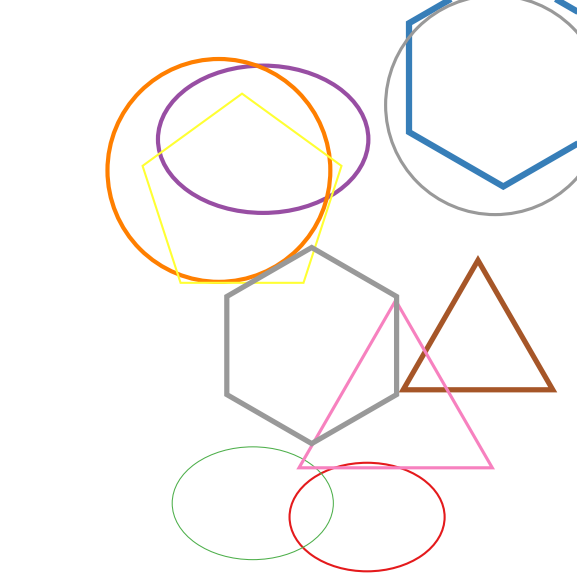[{"shape": "oval", "thickness": 1, "radius": 0.67, "center": [0.636, 0.104]}, {"shape": "hexagon", "thickness": 3, "radius": 0.94, "center": [0.871, 0.865]}, {"shape": "oval", "thickness": 0.5, "radius": 0.7, "center": [0.438, 0.128]}, {"shape": "oval", "thickness": 2, "radius": 0.91, "center": [0.456, 0.758]}, {"shape": "circle", "thickness": 2, "radius": 0.96, "center": [0.379, 0.704]}, {"shape": "pentagon", "thickness": 1, "radius": 0.91, "center": [0.419, 0.656]}, {"shape": "triangle", "thickness": 2.5, "radius": 0.75, "center": [0.828, 0.399]}, {"shape": "triangle", "thickness": 1.5, "radius": 0.97, "center": [0.685, 0.286]}, {"shape": "circle", "thickness": 1.5, "radius": 0.95, "center": [0.857, 0.817]}, {"shape": "hexagon", "thickness": 2.5, "radius": 0.85, "center": [0.54, 0.401]}]